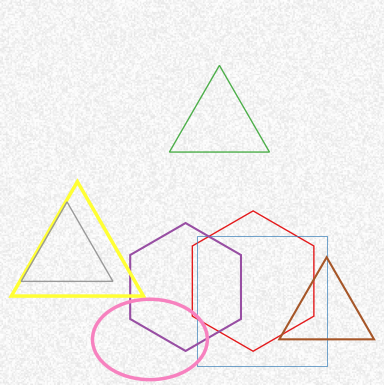[{"shape": "hexagon", "thickness": 1, "radius": 0.91, "center": [0.657, 0.27]}, {"shape": "square", "thickness": 0.5, "radius": 0.84, "center": [0.681, 0.219]}, {"shape": "triangle", "thickness": 1, "radius": 0.75, "center": [0.57, 0.68]}, {"shape": "hexagon", "thickness": 1.5, "radius": 0.83, "center": [0.482, 0.255]}, {"shape": "triangle", "thickness": 2.5, "radius": 0.99, "center": [0.201, 0.33]}, {"shape": "triangle", "thickness": 1.5, "radius": 0.71, "center": [0.848, 0.19]}, {"shape": "oval", "thickness": 2.5, "radius": 0.75, "center": [0.389, 0.118]}, {"shape": "triangle", "thickness": 1, "radius": 0.69, "center": [0.174, 0.338]}]